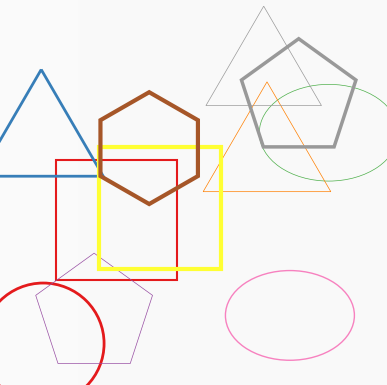[{"shape": "circle", "thickness": 2, "radius": 0.79, "center": [0.111, 0.108]}, {"shape": "square", "thickness": 1.5, "radius": 0.78, "center": [0.3, 0.428]}, {"shape": "triangle", "thickness": 2, "radius": 0.92, "center": [0.106, 0.635]}, {"shape": "oval", "thickness": 0.5, "radius": 0.9, "center": [0.849, 0.655]}, {"shape": "pentagon", "thickness": 0.5, "radius": 0.79, "center": [0.243, 0.184]}, {"shape": "triangle", "thickness": 0.5, "radius": 0.95, "center": [0.689, 0.597]}, {"shape": "square", "thickness": 3, "radius": 0.79, "center": [0.412, 0.46]}, {"shape": "hexagon", "thickness": 3, "radius": 0.73, "center": [0.385, 0.615]}, {"shape": "oval", "thickness": 1, "radius": 0.83, "center": [0.748, 0.181]}, {"shape": "pentagon", "thickness": 2.5, "radius": 0.78, "center": [0.771, 0.744]}, {"shape": "triangle", "thickness": 0.5, "radius": 0.86, "center": [0.681, 0.812]}]